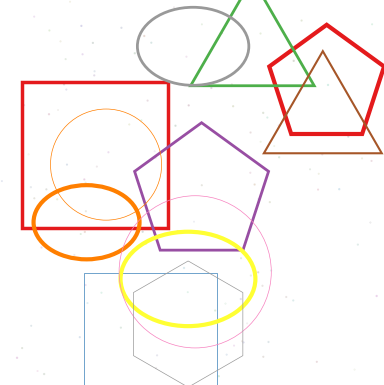[{"shape": "pentagon", "thickness": 3, "radius": 0.78, "center": [0.849, 0.779]}, {"shape": "square", "thickness": 2.5, "radius": 0.95, "center": [0.246, 0.598]}, {"shape": "square", "thickness": 0.5, "radius": 0.86, "center": [0.391, 0.118]}, {"shape": "triangle", "thickness": 2, "radius": 0.93, "center": [0.656, 0.87]}, {"shape": "pentagon", "thickness": 2, "radius": 0.91, "center": [0.524, 0.498]}, {"shape": "circle", "thickness": 0.5, "radius": 0.72, "center": [0.275, 0.572]}, {"shape": "oval", "thickness": 3, "radius": 0.69, "center": [0.225, 0.423]}, {"shape": "oval", "thickness": 3, "radius": 0.88, "center": [0.488, 0.275]}, {"shape": "triangle", "thickness": 1.5, "radius": 0.88, "center": [0.838, 0.69]}, {"shape": "circle", "thickness": 0.5, "radius": 0.99, "center": [0.507, 0.294]}, {"shape": "hexagon", "thickness": 0.5, "radius": 0.82, "center": [0.489, 0.158]}, {"shape": "oval", "thickness": 2, "radius": 0.72, "center": [0.502, 0.88]}]